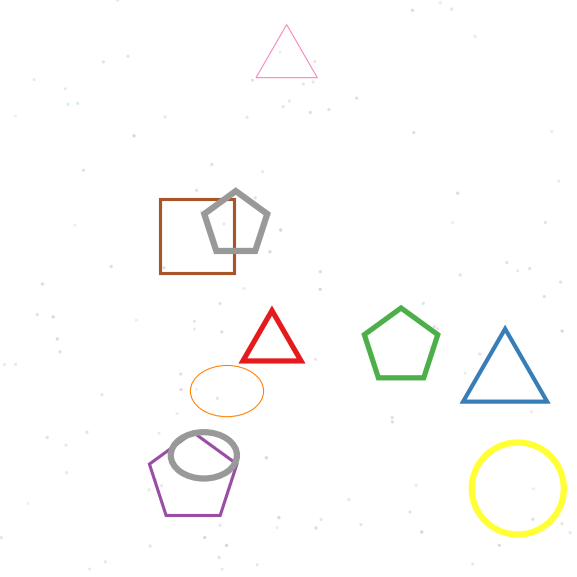[{"shape": "triangle", "thickness": 2.5, "radius": 0.29, "center": [0.471, 0.403]}, {"shape": "triangle", "thickness": 2, "radius": 0.42, "center": [0.875, 0.346]}, {"shape": "pentagon", "thickness": 2.5, "radius": 0.33, "center": [0.694, 0.399]}, {"shape": "pentagon", "thickness": 1.5, "radius": 0.4, "center": [0.334, 0.171]}, {"shape": "oval", "thickness": 0.5, "radius": 0.32, "center": [0.393, 0.322]}, {"shape": "circle", "thickness": 3, "radius": 0.4, "center": [0.897, 0.153]}, {"shape": "square", "thickness": 1.5, "radius": 0.32, "center": [0.341, 0.591]}, {"shape": "triangle", "thickness": 0.5, "radius": 0.31, "center": [0.496, 0.895]}, {"shape": "oval", "thickness": 3, "radius": 0.29, "center": [0.353, 0.211]}, {"shape": "pentagon", "thickness": 3, "radius": 0.29, "center": [0.408, 0.611]}]